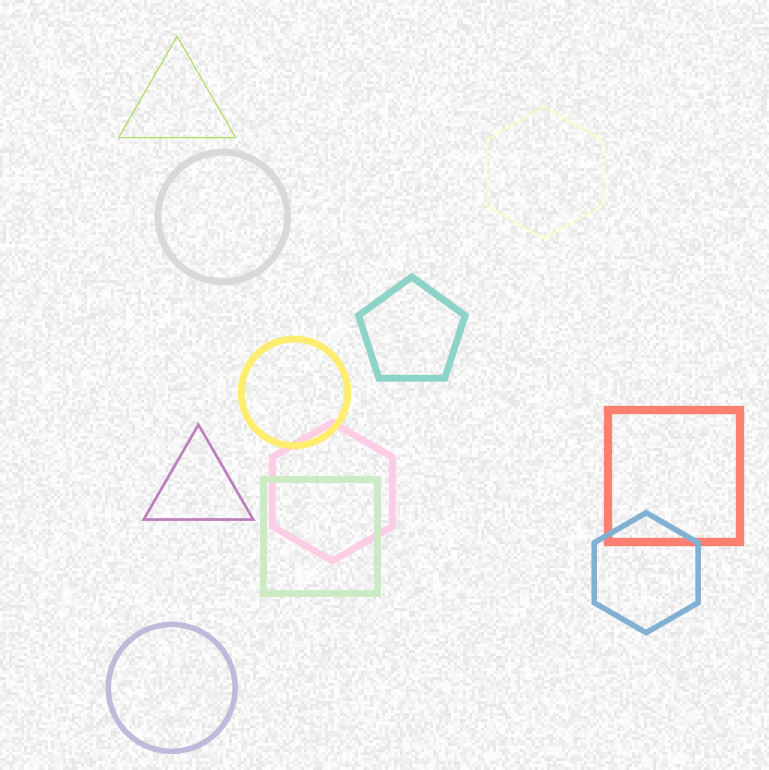[{"shape": "pentagon", "thickness": 2.5, "radius": 0.36, "center": [0.535, 0.568]}, {"shape": "hexagon", "thickness": 0.5, "radius": 0.43, "center": [0.707, 0.776]}, {"shape": "circle", "thickness": 2, "radius": 0.41, "center": [0.223, 0.107]}, {"shape": "square", "thickness": 3, "radius": 0.43, "center": [0.876, 0.382]}, {"shape": "hexagon", "thickness": 2, "radius": 0.39, "center": [0.839, 0.256]}, {"shape": "triangle", "thickness": 0.5, "radius": 0.44, "center": [0.23, 0.865]}, {"shape": "hexagon", "thickness": 2.5, "radius": 0.45, "center": [0.432, 0.361]}, {"shape": "circle", "thickness": 2.5, "radius": 0.42, "center": [0.289, 0.718]}, {"shape": "triangle", "thickness": 1, "radius": 0.41, "center": [0.258, 0.366]}, {"shape": "square", "thickness": 2.5, "radius": 0.37, "center": [0.416, 0.304]}, {"shape": "circle", "thickness": 2.5, "radius": 0.35, "center": [0.382, 0.49]}]